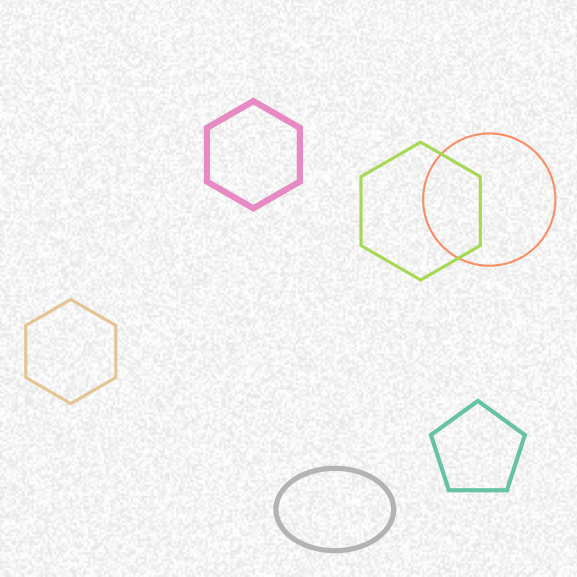[{"shape": "pentagon", "thickness": 2, "radius": 0.43, "center": [0.828, 0.219]}, {"shape": "circle", "thickness": 1, "radius": 0.57, "center": [0.847, 0.654]}, {"shape": "hexagon", "thickness": 3, "radius": 0.46, "center": [0.439, 0.731]}, {"shape": "hexagon", "thickness": 1.5, "radius": 0.6, "center": [0.728, 0.634]}, {"shape": "hexagon", "thickness": 1.5, "radius": 0.45, "center": [0.123, 0.39]}, {"shape": "oval", "thickness": 2.5, "radius": 0.51, "center": [0.58, 0.117]}]